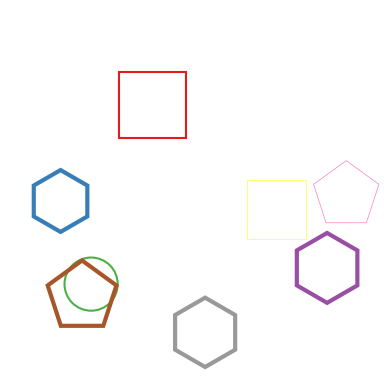[{"shape": "square", "thickness": 1.5, "radius": 0.43, "center": [0.396, 0.728]}, {"shape": "hexagon", "thickness": 3, "radius": 0.4, "center": [0.157, 0.478]}, {"shape": "circle", "thickness": 1.5, "radius": 0.35, "center": [0.237, 0.262]}, {"shape": "hexagon", "thickness": 3, "radius": 0.45, "center": [0.85, 0.304]}, {"shape": "square", "thickness": 0.5, "radius": 0.38, "center": [0.718, 0.456]}, {"shape": "pentagon", "thickness": 3, "radius": 0.47, "center": [0.213, 0.23]}, {"shape": "pentagon", "thickness": 0.5, "radius": 0.45, "center": [0.899, 0.494]}, {"shape": "hexagon", "thickness": 3, "radius": 0.45, "center": [0.533, 0.137]}]